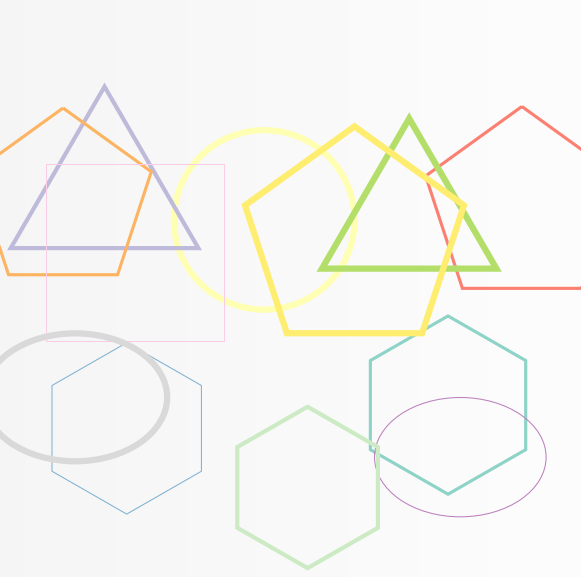[{"shape": "hexagon", "thickness": 1.5, "radius": 0.77, "center": [0.771, 0.298]}, {"shape": "circle", "thickness": 3, "radius": 0.78, "center": [0.455, 0.618]}, {"shape": "triangle", "thickness": 2, "radius": 0.93, "center": [0.18, 0.663]}, {"shape": "pentagon", "thickness": 1.5, "radius": 0.87, "center": [0.898, 0.641]}, {"shape": "hexagon", "thickness": 0.5, "radius": 0.74, "center": [0.218, 0.257]}, {"shape": "pentagon", "thickness": 1.5, "radius": 0.8, "center": [0.109, 0.653]}, {"shape": "triangle", "thickness": 3, "radius": 0.87, "center": [0.704, 0.621]}, {"shape": "square", "thickness": 0.5, "radius": 0.77, "center": [0.232, 0.562]}, {"shape": "oval", "thickness": 3, "radius": 0.79, "center": [0.129, 0.311]}, {"shape": "oval", "thickness": 0.5, "radius": 0.74, "center": [0.792, 0.208]}, {"shape": "hexagon", "thickness": 2, "radius": 0.7, "center": [0.529, 0.155]}, {"shape": "pentagon", "thickness": 3, "radius": 0.99, "center": [0.61, 0.582]}]